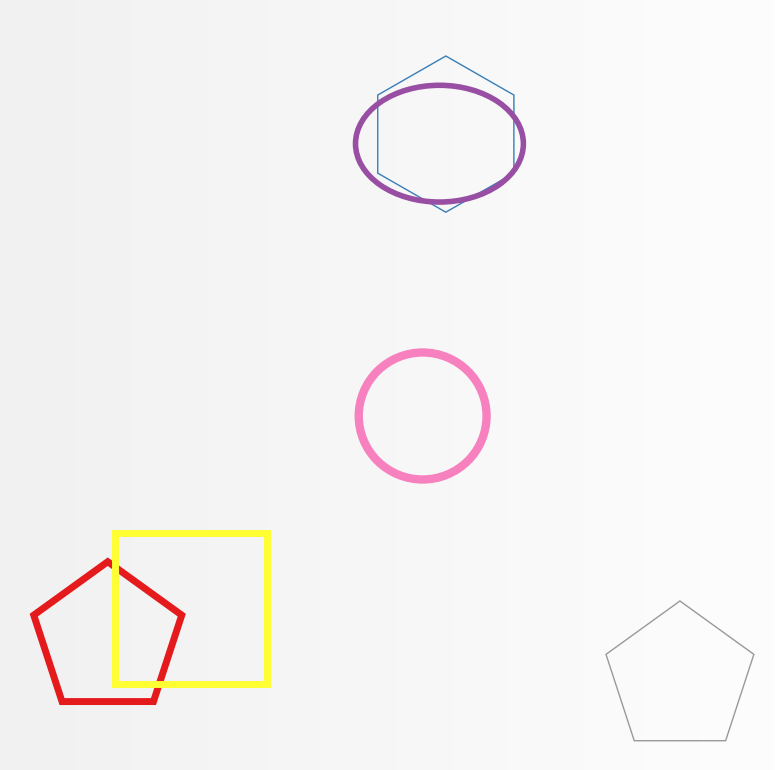[{"shape": "pentagon", "thickness": 2.5, "radius": 0.5, "center": [0.139, 0.17]}, {"shape": "hexagon", "thickness": 0.5, "radius": 0.51, "center": [0.575, 0.826]}, {"shape": "oval", "thickness": 2, "radius": 0.54, "center": [0.567, 0.813]}, {"shape": "square", "thickness": 2.5, "radius": 0.49, "center": [0.246, 0.21]}, {"shape": "circle", "thickness": 3, "radius": 0.41, "center": [0.545, 0.46]}, {"shape": "pentagon", "thickness": 0.5, "radius": 0.5, "center": [0.877, 0.119]}]